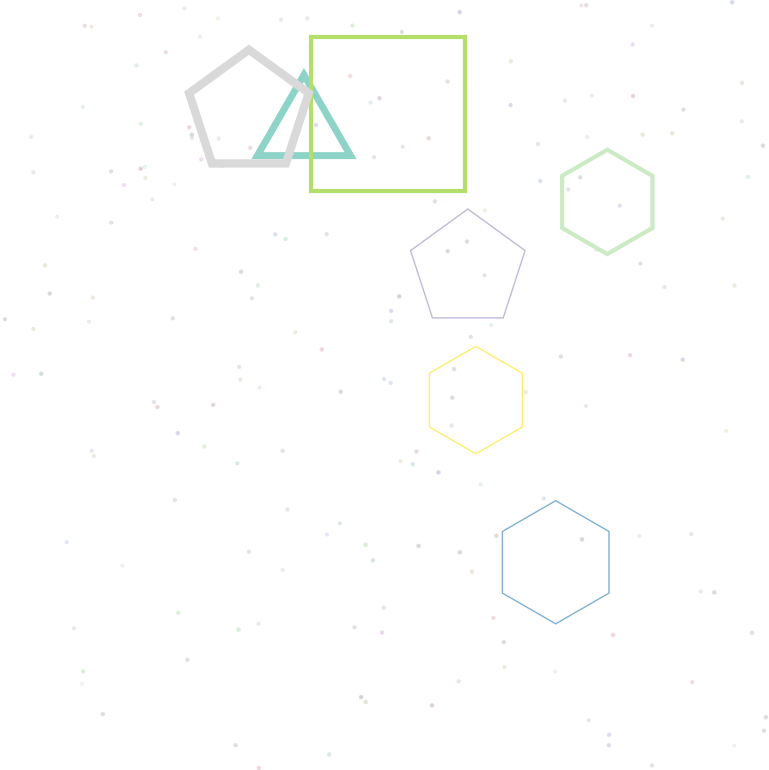[{"shape": "triangle", "thickness": 2.5, "radius": 0.35, "center": [0.395, 0.833]}, {"shape": "pentagon", "thickness": 0.5, "radius": 0.39, "center": [0.608, 0.65]}, {"shape": "hexagon", "thickness": 0.5, "radius": 0.4, "center": [0.722, 0.27]}, {"shape": "square", "thickness": 1.5, "radius": 0.5, "center": [0.504, 0.852]}, {"shape": "pentagon", "thickness": 3, "radius": 0.41, "center": [0.323, 0.854]}, {"shape": "hexagon", "thickness": 1.5, "radius": 0.34, "center": [0.789, 0.738]}, {"shape": "hexagon", "thickness": 0.5, "radius": 0.35, "center": [0.618, 0.48]}]